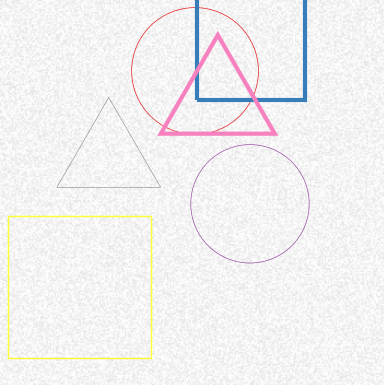[{"shape": "circle", "thickness": 0.5, "radius": 0.82, "center": [0.507, 0.816]}, {"shape": "square", "thickness": 3, "radius": 0.7, "center": [0.651, 0.88]}, {"shape": "circle", "thickness": 0.5, "radius": 0.77, "center": [0.649, 0.471]}, {"shape": "square", "thickness": 1, "radius": 0.92, "center": [0.206, 0.254]}, {"shape": "triangle", "thickness": 3, "radius": 0.85, "center": [0.566, 0.738]}, {"shape": "triangle", "thickness": 0.5, "radius": 0.78, "center": [0.282, 0.591]}]